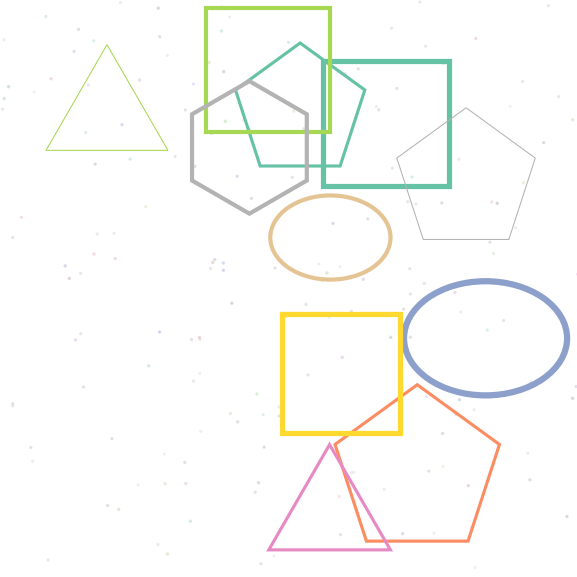[{"shape": "pentagon", "thickness": 1.5, "radius": 0.59, "center": [0.52, 0.807]}, {"shape": "square", "thickness": 2.5, "radius": 0.54, "center": [0.668, 0.785]}, {"shape": "pentagon", "thickness": 1.5, "radius": 0.75, "center": [0.722, 0.183]}, {"shape": "oval", "thickness": 3, "radius": 0.71, "center": [0.841, 0.413]}, {"shape": "triangle", "thickness": 1.5, "radius": 0.61, "center": [0.571, 0.108]}, {"shape": "square", "thickness": 2, "radius": 0.54, "center": [0.464, 0.878]}, {"shape": "triangle", "thickness": 0.5, "radius": 0.61, "center": [0.185, 0.8]}, {"shape": "square", "thickness": 2.5, "radius": 0.51, "center": [0.591, 0.353]}, {"shape": "oval", "thickness": 2, "radius": 0.52, "center": [0.572, 0.588]}, {"shape": "hexagon", "thickness": 2, "radius": 0.57, "center": [0.432, 0.744]}, {"shape": "pentagon", "thickness": 0.5, "radius": 0.63, "center": [0.807, 0.686]}]